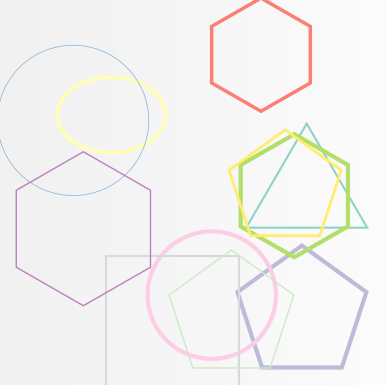[{"shape": "triangle", "thickness": 1.5, "radius": 0.9, "center": [0.791, 0.499]}, {"shape": "oval", "thickness": 2.5, "radius": 0.7, "center": [0.288, 0.701]}, {"shape": "pentagon", "thickness": 3, "radius": 0.88, "center": [0.779, 0.187]}, {"shape": "hexagon", "thickness": 2.5, "radius": 0.73, "center": [0.674, 0.858]}, {"shape": "circle", "thickness": 0.5, "radius": 0.98, "center": [0.189, 0.687]}, {"shape": "hexagon", "thickness": 3, "radius": 0.8, "center": [0.76, 0.492]}, {"shape": "circle", "thickness": 3, "radius": 0.83, "center": [0.546, 0.234]}, {"shape": "square", "thickness": 1.5, "radius": 0.86, "center": [0.446, 0.164]}, {"shape": "hexagon", "thickness": 1, "radius": 1.0, "center": [0.215, 0.406]}, {"shape": "pentagon", "thickness": 1, "radius": 0.85, "center": [0.597, 0.181]}, {"shape": "pentagon", "thickness": 2, "radius": 0.76, "center": [0.736, 0.511]}]